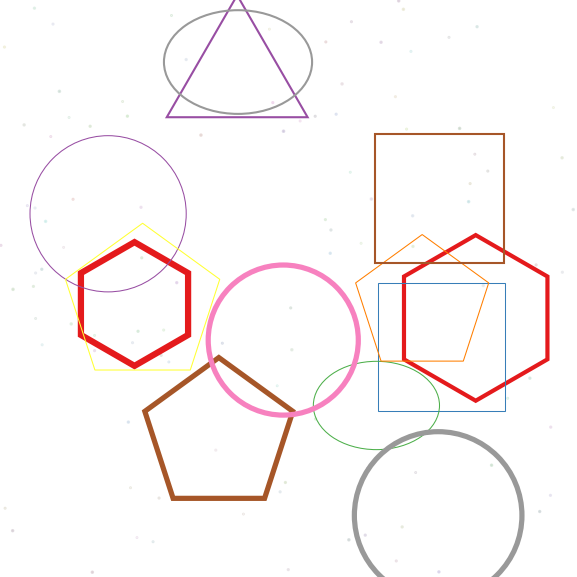[{"shape": "hexagon", "thickness": 2, "radius": 0.72, "center": [0.824, 0.449]}, {"shape": "hexagon", "thickness": 3, "radius": 0.54, "center": [0.233, 0.473]}, {"shape": "square", "thickness": 0.5, "radius": 0.55, "center": [0.764, 0.398]}, {"shape": "oval", "thickness": 0.5, "radius": 0.55, "center": [0.652, 0.297]}, {"shape": "circle", "thickness": 0.5, "radius": 0.68, "center": [0.187, 0.629]}, {"shape": "triangle", "thickness": 1, "radius": 0.7, "center": [0.411, 0.867]}, {"shape": "pentagon", "thickness": 0.5, "radius": 0.61, "center": [0.731, 0.472]}, {"shape": "pentagon", "thickness": 0.5, "radius": 0.7, "center": [0.247, 0.472]}, {"shape": "pentagon", "thickness": 2.5, "radius": 0.67, "center": [0.379, 0.245]}, {"shape": "square", "thickness": 1, "radius": 0.56, "center": [0.761, 0.655]}, {"shape": "circle", "thickness": 2.5, "radius": 0.65, "center": [0.49, 0.41]}, {"shape": "circle", "thickness": 2.5, "radius": 0.73, "center": [0.759, 0.107]}, {"shape": "oval", "thickness": 1, "radius": 0.64, "center": [0.412, 0.892]}]